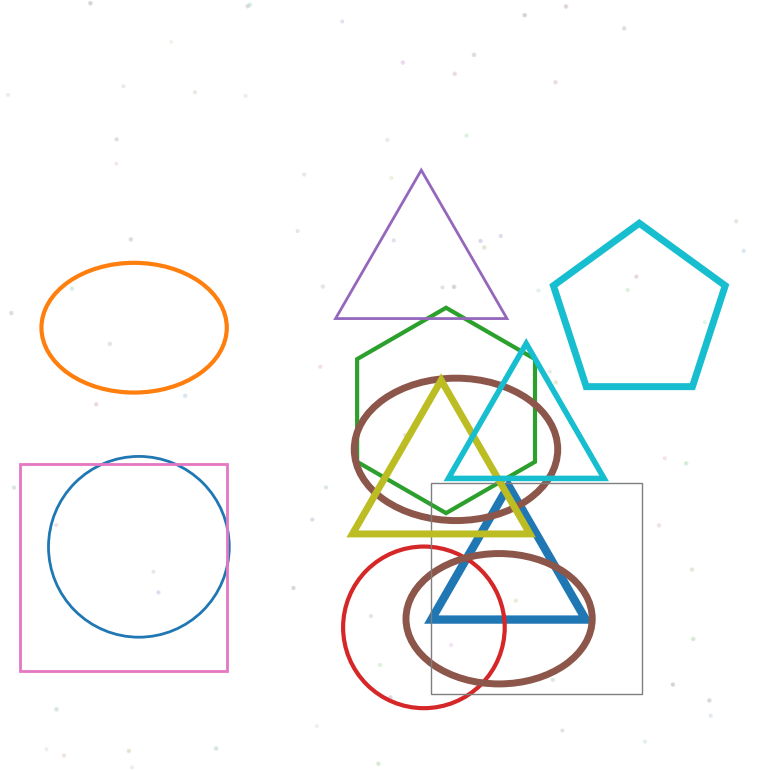[{"shape": "triangle", "thickness": 3, "radius": 0.58, "center": [0.66, 0.253]}, {"shape": "circle", "thickness": 1, "radius": 0.59, "center": [0.18, 0.29]}, {"shape": "oval", "thickness": 1.5, "radius": 0.6, "center": [0.174, 0.574]}, {"shape": "hexagon", "thickness": 1.5, "radius": 0.67, "center": [0.579, 0.467]}, {"shape": "circle", "thickness": 1.5, "radius": 0.52, "center": [0.551, 0.185]}, {"shape": "triangle", "thickness": 1, "radius": 0.64, "center": [0.547, 0.651]}, {"shape": "oval", "thickness": 2.5, "radius": 0.6, "center": [0.648, 0.196]}, {"shape": "oval", "thickness": 2.5, "radius": 0.66, "center": [0.592, 0.416]}, {"shape": "square", "thickness": 1, "radius": 0.67, "center": [0.16, 0.263]}, {"shape": "square", "thickness": 0.5, "radius": 0.68, "center": [0.697, 0.235]}, {"shape": "triangle", "thickness": 2.5, "radius": 0.67, "center": [0.573, 0.373]}, {"shape": "pentagon", "thickness": 2.5, "radius": 0.59, "center": [0.83, 0.593]}, {"shape": "triangle", "thickness": 2, "radius": 0.58, "center": [0.683, 0.437]}]